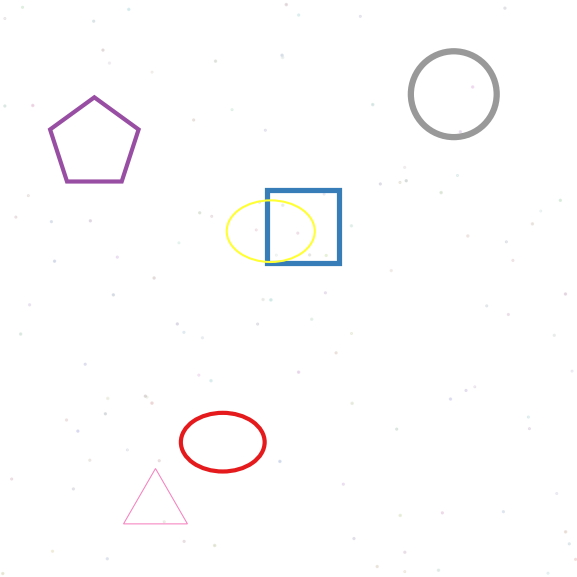[{"shape": "oval", "thickness": 2, "radius": 0.36, "center": [0.386, 0.233]}, {"shape": "square", "thickness": 2.5, "radius": 0.32, "center": [0.525, 0.607]}, {"shape": "pentagon", "thickness": 2, "radius": 0.4, "center": [0.163, 0.75]}, {"shape": "oval", "thickness": 1, "radius": 0.38, "center": [0.469, 0.599]}, {"shape": "triangle", "thickness": 0.5, "radius": 0.32, "center": [0.269, 0.124]}, {"shape": "circle", "thickness": 3, "radius": 0.37, "center": [0.786, 0.836]}]